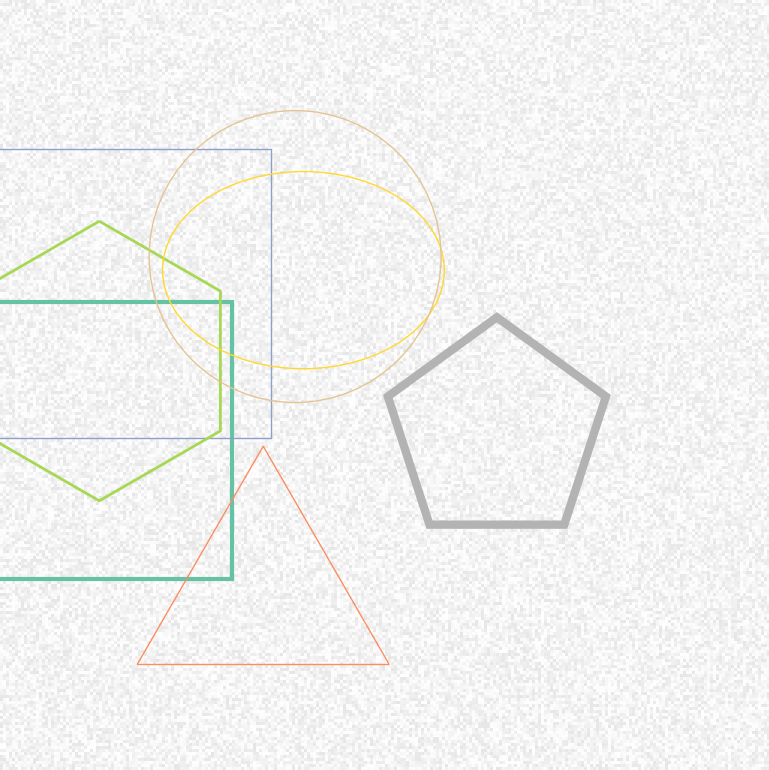[{"shape": "square", "thickness": 1.5, "radius": 0.9, "center": [0.122, 0.428]}, {"shape": "triangle", "thickness": 0.5, "radius": 0.94, "center": [0.342, 0.232]}, {"shape": "square", "thickness": 0.5, "radius": 0.94, "center": [0.165, 0.619]}, {"shape": "hexagon", "thickness": 1, "radius": 0.91, "center": [0.129, 0.531]}, {"shape": "oval", "thickness": 0.5, "radius": 0.91, "center": [0.394, 0.649]}, {"shape": "circle", "thickness": 0.5, "radius": 0.95, "center": [0.383, 0.667]}, {"shape": "pentagon", "thickness": 3, "radius": 0.74, "center": [0.645, 0.439]}]